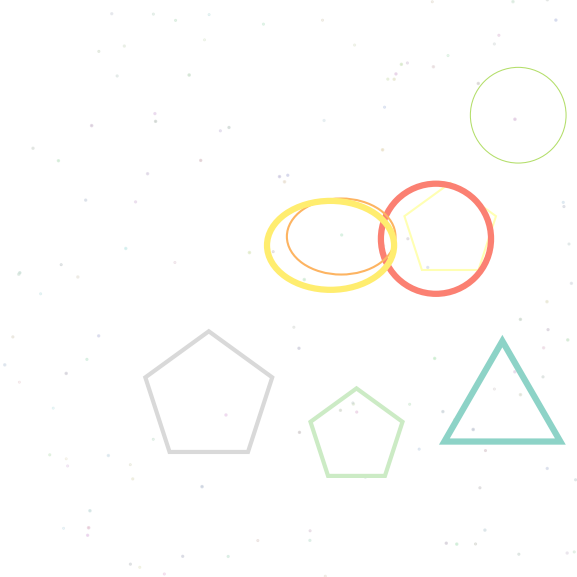[{"shape": "triangle", "thickness": 3, "radius": 0.58, "center": [0.87, 0.293]}, {"shape": "pentagon", "thickness": 1, "radius": 0.42, "center": [0.78, 0.599]}, {"shape": "circle", "thickness": 3, "radius": 0.48, "center": [0.755, 0.586]}, {"shape": "oval", "thickness": 1, "radius": 0.47, "center": [0.591, 0.59]}, {"shape": "circle", "thickness": 0.5, "radius": 0.41, "center": [0.897, 0.8]}, {"shape": "pentagon", "thickness": 2, "radius": 0.58, "center": [0.362, 0.31]}, {"shape": "pentagon", "thickness": 2, "radius": 0.42, "center": [0.617, 0.243]}, {"shape": "oval", "thickness": 3, "radius": 0.55, "center": [0.572, 0.574]}]